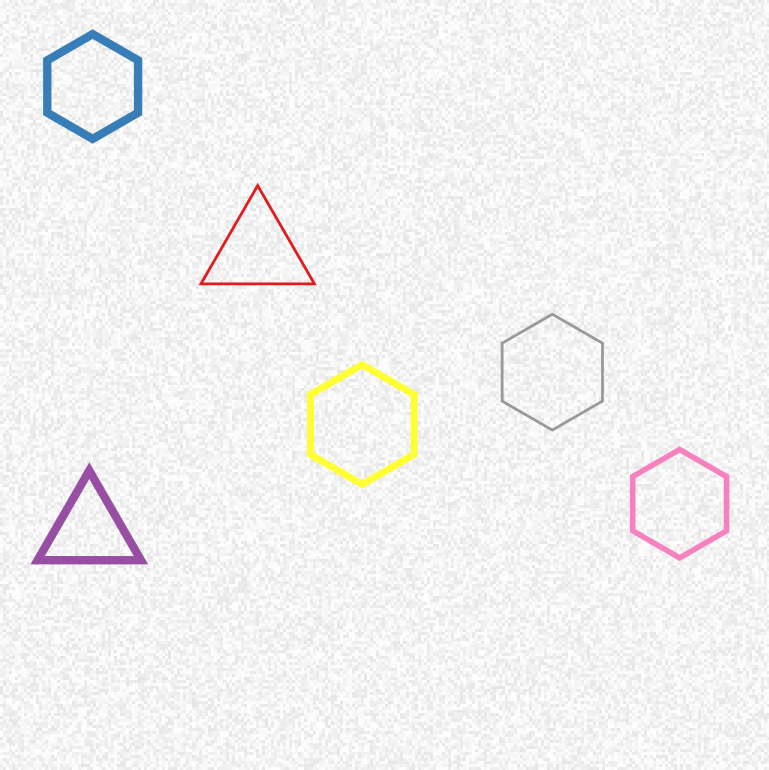[{"shape": "triangle", "thickness": 1, "radius": 0.43, "center": [0.335, 0.674]}, {"shape": "hexagon", "thickness": 3, "radius": 0.34, "center": [0.12, 0.888]}, {"shape": "triangle", "thickness": 3, "radius": 0.39, "center": [0.116, 0.311]}, {"shape": "hexagon", "thickness": 2.5, "radius": 0.39, "center": [0.47, 0.449]}, {"shape": "hexagon", "thickness": 2, "radius": 0.35, "center": [0.883, 0.346]}, {"shape": "hexagon", "thickness": 1, "radius": 0.38, "center": [0.717, 0.517]}]